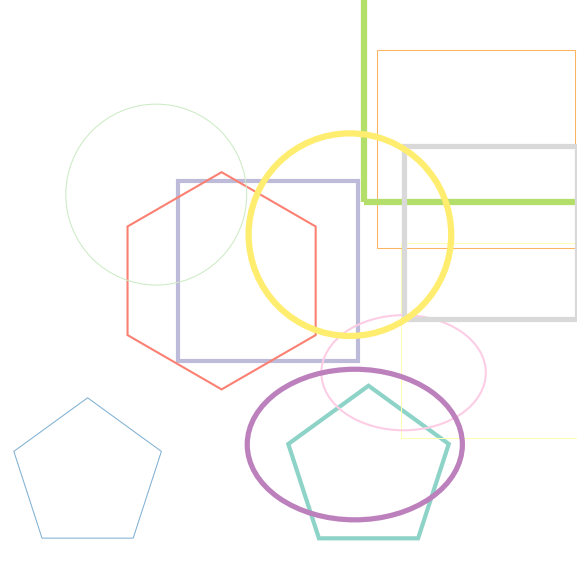[{"shape": "pentagon", "thickness": 2, "radius": 0.73, "center": [0.638, 0.185]}, {"shape": "square", "thickness": 0.5, "radius": 0.84, "center": [0.863, 0.41]}, {"shape": "square", "thickness": 2, "radius": 0.78, "center": [0.464, 0.53]}, {"shape": "hexagon", "thickness": 1, "radius": 0.94, "center": [0.384, 0.513]}, {"shape": "pentagon", "thickness": 0.5, "radius": 0.67, "center": [0.152, 0.176]}, {"shape": "square", "thickness": 0.5, "radius": 0.86, "center": [0.824, 0.741]}, {"shape": "square", "thickness": 3, "radius": 0.93, "center": [0.818, 0.837]}, {"shape": "oval", "thickness": 1, "radius": 0.71, "center": [0.699, 0.354]}, {"shape": "square", "thickness": 2.5, "radius": 0.75, "center": [0.849, 0.597]}, {"shape": "oval", "thickness": 2.5, "radius": 0.93, "center": [0.614, 0.229]}, {"shape": "circle", "thickness": 0.5, "radius": 0.78, "center": [0.271, 0.662]}, {"shape": "circle", "thickness": 3, "radius": 0.88, "center": [0.606, 0.593]}]